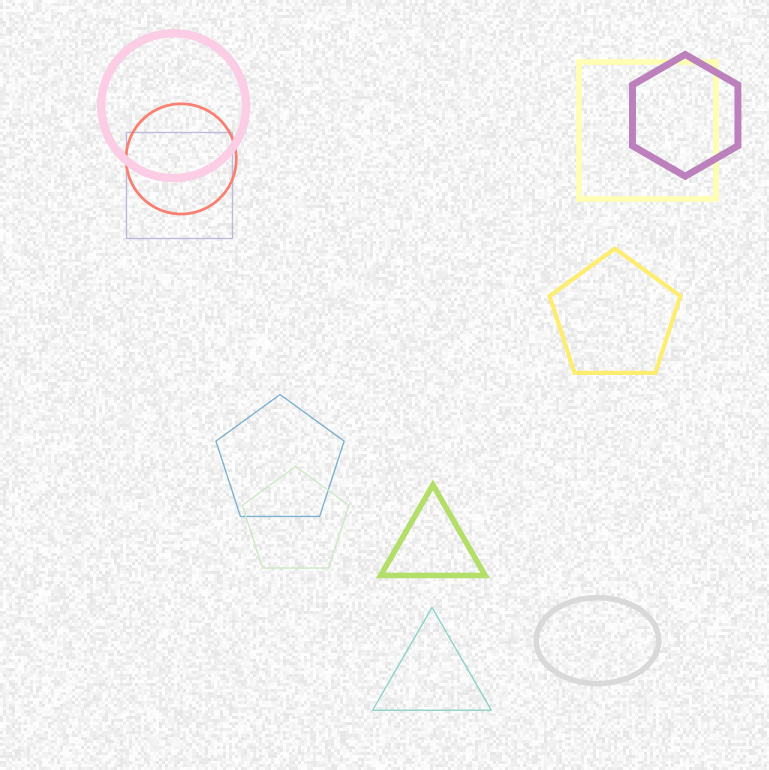[{"shape": "triangle", "thickness": 0.5, "radius": 0.45, "center": [0.561, 0.122]}, {"shape": "square", "thickness": 2, "radius": 0.44, "center": [0.841, 0.831]}, {"shape": "square", "thickness": 0.5, "radius": 0.34, "center": [0.233, 0.76]}, {"shape": "circle", "thickness": 1, "radius": 0.36, "center": [0.235, 0.794]}, {"shape": "pentagon", "thickness": 0.5, "radius": 0.44, "center": [0.364, 0.4]}, {"shape": "triangle", "thickness": 2, "radius": 0.39, "center": [0.562, 0.292]}, {"shape": "circle", "thickness": 3, "radius": 0.47, "center": [0.225, 0.863]}, {"shape": "oval", "thickness": 2, "radius": 0.4, "center": [0.776, 0.168]}, {"shape": "hexagon", "thickness": 2.5, "radius": 0.4, "center": [0.89, 0.85]}, {"shape": "pentagon", "thickness": 0.5, "radius": 0.36, "center": [0.384, 0.321]}, {"shape": "pentagon", "thickness": 1.5, "radius": 0.45, "center": [0.799, 0.588]}]